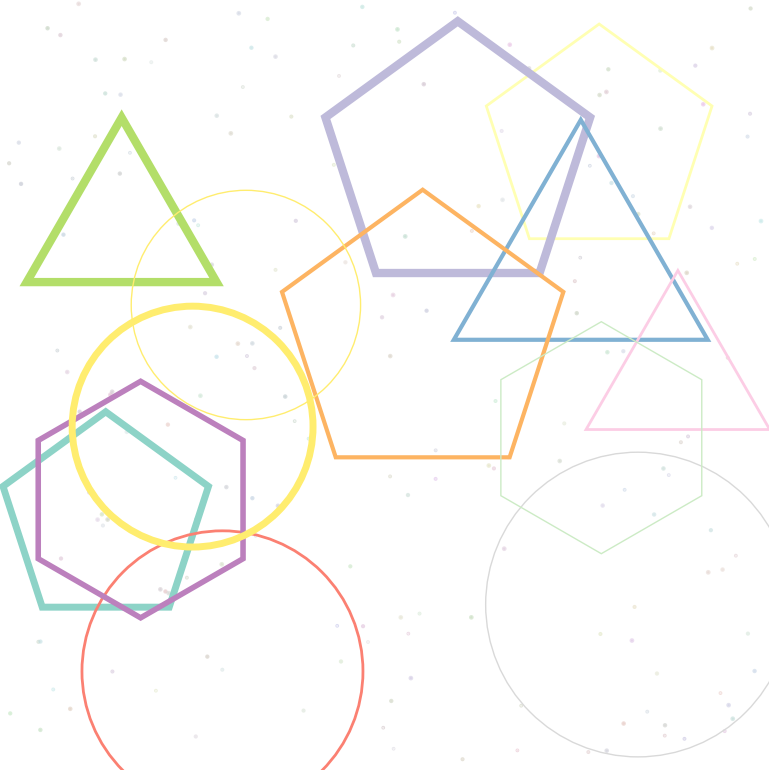[{"shape": "pentagon", "thickness": 2.5, "radius": 0.7, "center": [0.137, 0.325]}, {"shape": "pentagon", "thickness": 1, "radius": 0.77, "center": [0.778, 0.815]}, {"shape": "pentagon", "thickness": 3, "radius": 0.9, "center": [0.595, 0.792]}, {"shape": "circle", "thickness": 1, "radius": 0.91, "center": [0.289, 0.128]}, {"shape": "triangle", "thickness": 1.5, "radius": 0.95, "center": [0.754, 0.654]}, {"shape": "pentagon", "thickness": 1.5, "radius": 0.96, "center": [0.549, 0.561]}, {"shape": "triangle", "thickness": 3, "radius": 0.71, "center": [0.158, 0.705]}, {"shape": "triangle", "thickness": 1, "radius": 0.69, "center": [0.88, 0.511]}, {"shape": "circle", "thickness": 0.5, "radius": 0.99, "center": [0.829, 0.215]}, {"shape": "hexagon", "thickness": 2, "radius": 0.77, "center": [0.183, 0.351]}, {"shape": "hexagon", "thickness": 0.5, "radius": 0.75, "center": [0.781, 0.432]}, {"shape": "circle", "thickness": 2.5, "radius": 0.78, "center": [0.25, 0.446]}, {"shape": "circle", "thickness": 0.5, "radius": 0.74, "center": [0.319, 0.604]}]